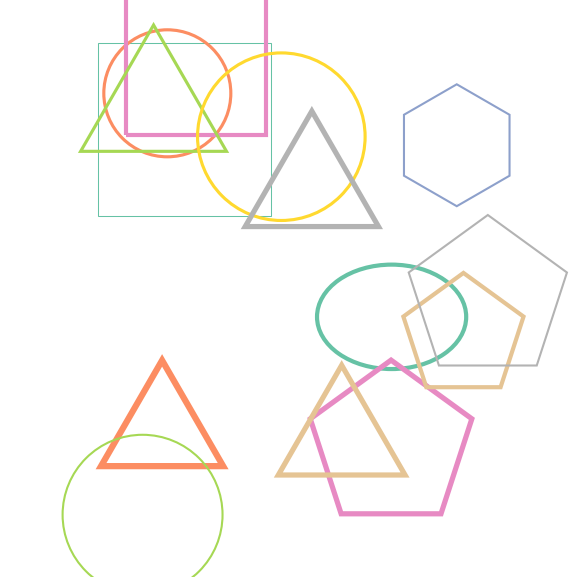[{"shape": "oval", "thickness": 2, "radius": 0.65, "center": [0.678, 0.451]}, {"shape": "square", "thickness": 0.5, "radius": 0.75, "center": [0.32, 0.775]}, {"shape": "circle", "thickness": 1.5, "radius": 0.55, "center": [0.29, 0.838]}, {"shape": "triangle", "thickness": 3, "radius": 0.61, "center": [0.281, 0.253]}, {"shape": "hexagon", "thickness": 1, "radius": 0.53, "center": [0.791, 0.748]}, {"shape": "square", "thickness": 2, "radius": 0.61, "center": [0.34, 0.886]}, {"shape": "pentagon", "thickness": 2.5, "radius": 0.74, "center": [0.677, 0.228]}, {"shape": "triangle", "thickness": 1.5, "radius": 0.73, "center": [0.266, 0.81]}, {"shape": "circle", "thickness": 1, "radius": 0.69, "center": [0.247, 0.108]}, {"shape": "circle", "thickness": 1.5, "radius": 0.73, "center": [0.487, 0.762]}, {"shape": "triangle", "thickness": 2.5, "radius": 0.63, "center": [0.592, 0.24]}, {"shape": "pentagon", "thickness": 2, "radius": 0.55, "center": [0.803, 0.417]}, {"shape": "triangle", "thickness": 2.5, "radius": 0.67, "center": [0.54, 0.673]}, {"shape": "pentagon", "thickness": 1, "radius": 0.72, "center": [0.845, 0.483]}]